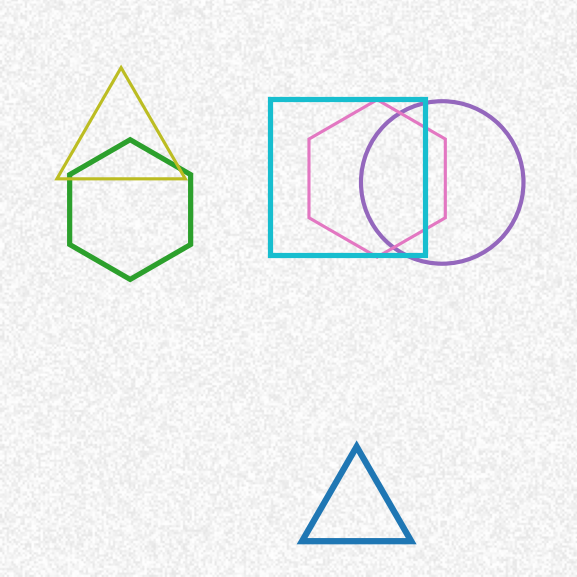[{"shape": "triangle", "thickness": 3, "radius": 0.55, "center": [0.618, 0.117]}, {"shape": "hexagon", "thickness": 2.5, "radius": 0.6, "center": [0.225, 0.636]}, {"shape": "circle", "thickness": 2, "radius": 0.7, "center": [0.766, 0.683]}, {"shape": "hexagon", "thickness": 1.5, "radius": 0.68, "center": [0.653, 0.69]}, {"shape": "triangle", "thickness": 1.5, "radius": 0.64, "center": [0.21, 0.754]}, {"shape": "square", "thickness": 2.5, "radius": 0.67, "center": [0.602, 0.692]}]